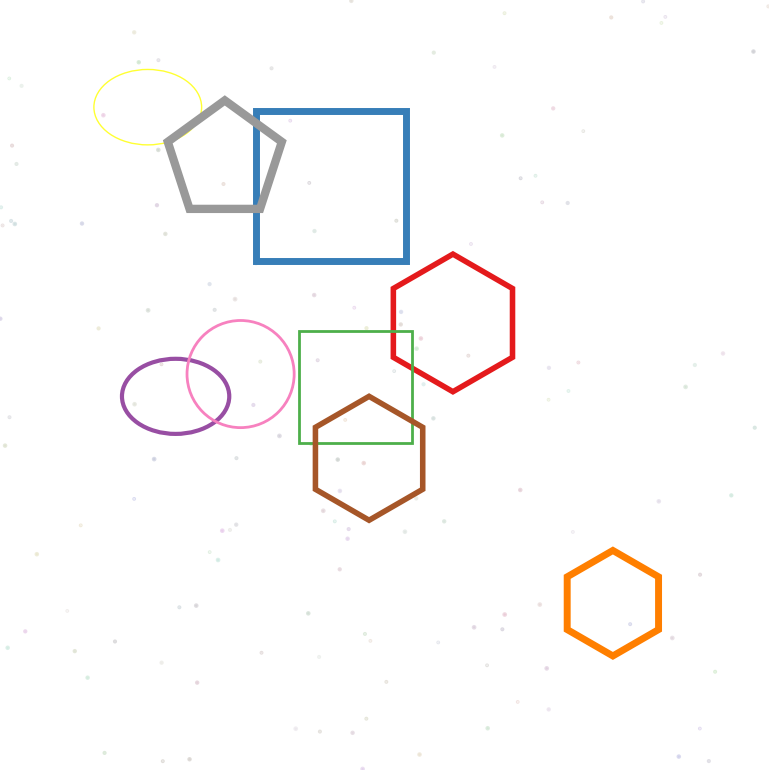[{"shape": "hexagon", "thickness": 2, "radius": 0.45, "center": [0.588, 0.581]}, {"shape": "square", "thickness": 2.5, "radius": 0.49, "center": [0.43, 0.758]}, {"shape": "square", "thickness": 1, "radius": 0.37, "center": [0.462, 0.497]}, {"shape": "oval", "thickness": 1.5, "radius": 0.35, "center": [0.228, 0.485]}, {"shape": "hexagon", "thickness": 2.5, "radius": 0.34, "center": [0.796, 0.217]}, {"shape": "oval", "thickness": 0.5, "radius": 0.35, "center": [0.192, 0.861]}, {"shape": "hexagon", "thickness": 2, "radius": 0.4, "center": [0.479, 0.405]}, {"shape": "circle", "thickness": 1, "radius": 0.35, "center": [0.312, 0.514]}, {"shape": "pentagon", "thickness": 3, "radius": 0.39, "center": [0.292, 0.792]}]